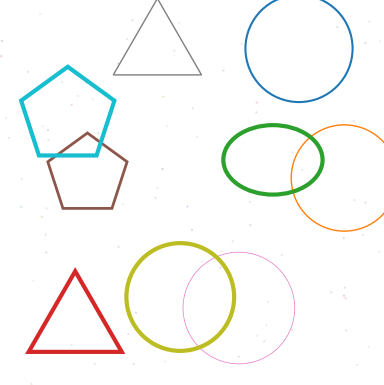[{"shape": "circle", "thickness": 1.5, "radius": 0.7, "center": [0.777, 0.874]}, {"shape": "circle", "thickness": 1, "radius": 0.69, "center": [0.894, 0.538]}, {"shape": "oval", "thickness": 3, "radius": 0.64, "center": [0.709, 0.585]}, {"shape": "triangle", "thickness": 3, "radius": 0.7, "center": [0.195, 0.156]}, {"shape": "pentagon", "thickness": 2, "radius": 0.54, "center": [0.227, 0.546]}, {"shape": "circle", "thickness": 0.5, "radius": 0.73, "center": [0.62, 0.2]}, {"shape": "triangle", "thickness": 1, "radius": 0.66, "center": [0.409, 0.872]}, {"shape": "circle", "thickness": 3, "radius": 0.7, "center": [0.468, 0.229]}, {"shape": "pentagon", "thickness": 3, "radius": 0.64, "center": [0.176, 0.699]}]